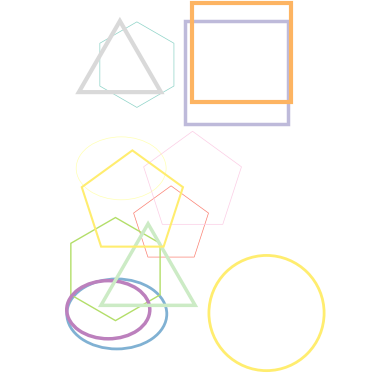[{"shape": "hexagon", "thickness": 0.5, "radius": 0.56, "center": [0.356, 0.832]}, {"shape": "oval", "thickness": 0.5, "radius": 0.58, "center": [0.315, 0.563]}, {"shape": "square", "thickness": 2.5, "radius": 0.67, "center": [0.615, 0.812]}, {"shape": "pentagon", "thickness": 0.5, "radius": 0.51, "center": [0.444, 0.415]}, {"shape": "oval", "thickness": 2, "radius": 0.65, "center": [0.303, 0.185]}, {"shape": "square", "thickness": 3, "radius": 0.65, "center": [0.628, 0.863]}, {"shape": "hexagon", "thickness": 1, "radius": 0.67, "center": [0.3, 0.301]}, {"shape": "pentagon", "thickness": 0.5, "radius": 0.67, "center": [0.5, 0.525]}, {"shape": "triangle", "thickness": 3, "radius": 0.62, "center": [0.311, 0.822]}, {"shape": "oval", "thickness": 2.5, "radius": 0.54, "center": [0.281, 0.196]}, {"shape": "triangle", "thickness": 2.5, "radius": 0.71, "center": [0.385, 0.278]}, {"shape": "circle", "thickness": 2, "radius": 0.75, "center": [0.692, 0.187]}, {"shape": "pentagon", "thickness": 1.5, "radius": 0.69, "center": [0.344, 0.471]}]